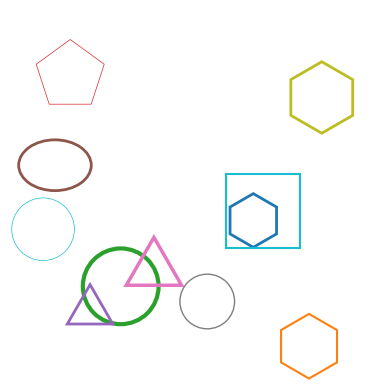[{"shape": "hexagon", "thickness": 2, "radius": 0.35, "center": [0.658, 0.427]}, {"shape": "hexagon", "thickness": 1.5, "radius": 0.42, "center": [0.803, 0.101]}, {"shape": "circle", "thickness": 3, "radius": 0.49, "center": [0.314, 0.256]}, {"shape": "pentagon", "thickness": 0.5, "radius": 0.46, "center": [0.182, 0.805]}, {"shape": "triangle", "thickness": 2, "radius": 0.34, "center": [0.234, 0.193]}, {"shape": "oval", "thickness": 2, "radius": 0.47, "center": [0.143, 0.571]}, {"shape": "triangle", "thickness": 2.5, "radius": 0.41, "center": [0.4, 0.301]}, {"shape": "circle", "thickness": 1, "radius": 0.35, "center": [0.538, 0.217]}, {"shape": "hexagon", "thickness": 2, "radius": 0.46, "center": [0.836, 0.747]}, {"shape": "circle", "thickness": 0.5, "radius": 0.41, "center": [0.112, 0.405]}, {"shape": "square", "thickness": 1.5, "radius": 0.48, "center": [0.682, 0.451]}]